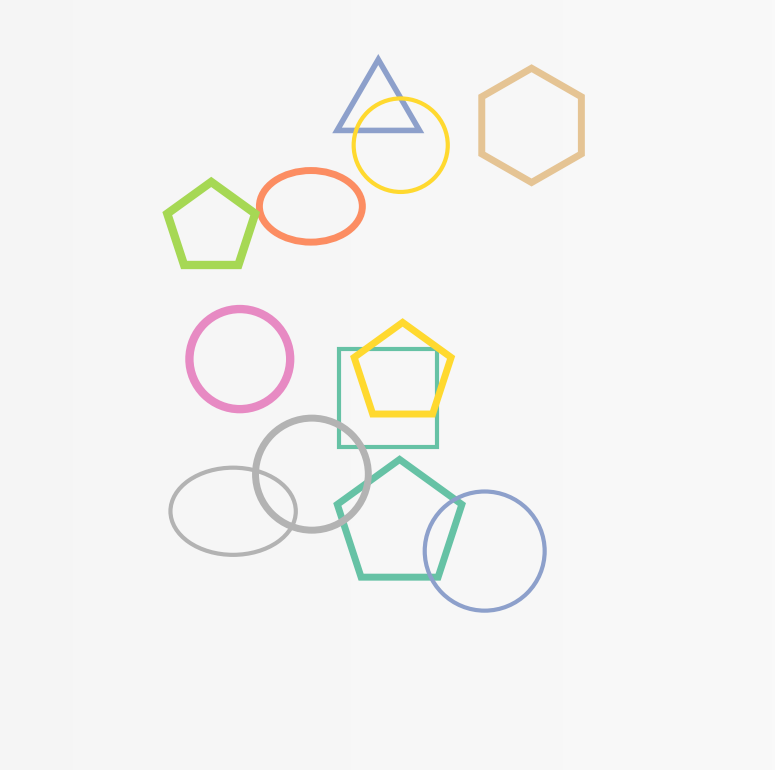[{"shape": "pentagon", "thickness": 2.5, "radius": 0.42, "center": [0.516, 0.319]}, {"shape": "square", "thickness": 1.5, "radius": 0.32, "center": [0.501, 0.483]}, {"shape": "oval", "thickness": 2.5, "radius": 0.33, "center": [0.401, 0.732]}, {"shape": "triangle", "thickness": 2, "radius": 0.31, "center": [0.488, 0.861]}, {"shape": "circle", "thickness": 1.5, "radius": 0.39, "center": [0.625, 0.284]}, {"shape": "circle", "thickness": 3, "radius": 0.33, "center": [0.309, 0.534]}, {"shape": "pentagon", "thickness": 3, "radius": 0.3, "center": [0.273, 0.704]}, {"shape": "pentagon", "thickness": 2.5, "radius": 0.33, "center": [0.52, 0.516]}, {"shape": "circle", "thickness": 1.5, "radius": 0.3, "center": [0.517, 0.811]}, {"shape": "hexagon", "thickness": 2.5, "radius": 0.37, "center": [0.686, 0.837]}, {"shape": "oval", "thickness": 1.5, "radius": 0.4, "center": [0.301, 0.336]}, {"shape": "circle", "thickness": 2.5, "radius": 0.36, "center": [0.402, 0.384]}]